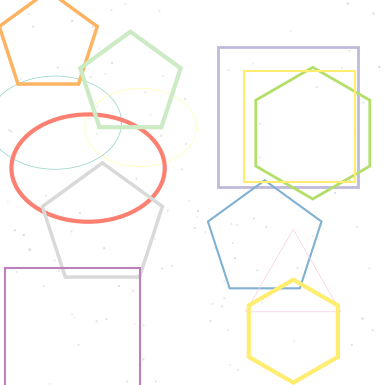[{"shape": "oval", "thickness": 0.5, "radius": 0.86, "center": [0.143, 0.681]}, {"shape": "oval", "thickness": 0.5, "radius": 0.73, "center": [0.365, 0.669]}, {"shape": "square", "thickness": 2, "radius": 0.91, "center": [0.747, 0.696]}, {"shape": "oval", "thickness": 3, "radius": 1.0, "center": [0.229, 0.563]}, {"shape": "pentagon", "thickness": 1.5, "radius": 0.78, "center": [0.688, 0.377]}, {"shape": "pentagon", "thickness": 2.5, "radius": 0.67, "center": [0.125, 0.89]}, {"shape": "hexagon", "thickness": 2, "radius": 0.86, "center": [0.812, 0.654]}, {"shape": "triangle", "thickness": 0.5, "radius": 0.71, "center": [0.762, 0.262]}, {"shape": "pentagon", "thickness": 2.5, "radius": 0.82, "center": [0.266, 0.413]}, {"shape": "square", "thickness": 1.5, "radius": 0.88, "center": [0.188, 0.129]}, {"shape": "pentagon", "thickness": 3, "radius": 0.69, "center": [0.339, 0.781]}, {"shape": "square", "thickness": 1.5, "radius": 0.72, "center": [0.778, 0.671]}, {"shape": "hexagon", "thickness": 3, "radius": 0.67, "center": [0.762, 0.14]}]